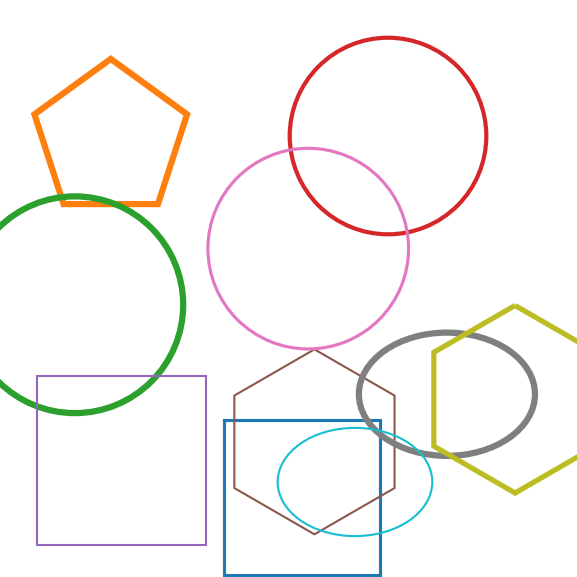[{"shape": "square", "thickness": 1.5, "radius": 0.67, "center": [0.523, 0.138]}, {"shape": "pentagon", "thickness": 3, "radius": 0.69, "center": [0.192, 0.758]}, {"shape": "circle", "thickness": 3, "radius": 0.94, "center": [0.13, 0.471]}, {"shape": "circle", "thickness": 2, "radius": 0.85, "center": [0.672, 0.764]}, {"shape": "square", "thickness": 1, "radius": 0.73, "center": [0.21, 0.202]}, {"shape": "hexagon", "thickness": 1, "radius": 0.8, "center": [0.544, 0.234]}, {"shape": "circle", "thickness": 1.5, "radius": 0.87, "center": [0.534, 0.569]}, {"shape": "oval", "thickness": 3, "radius": 0.76, "center": [0.774, 0.316]}, {"shape": "hexagon", "thickness": 2.5, "radius": 0.81, "center": [0.892, 0.308]}, {"shape": "oval", "thickness": 1, "radius": 0.67, "center": [0.615, 0.165]}]